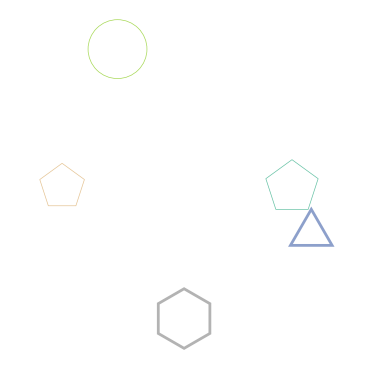[{"shape": "pentagon", "thickness": 0.5, "radius": 0.36, "center": [0.758, 0.514]}, {"shape": "triangle", "thickness": 2, "radius": 0.31, "center": [0.809, 0.394]}, {"shape": "circle", "thickness": 0.5, "radius": 0.38, "center": [0.305, 0.872]}, {"shape": "pentagon", "thickness": 0.5, "radius": 0.3, "center": [0.161, 0.515]}, {"shape": "hexagon", "thickness": 2, "radius": 0.39, "center": [0.478, 0.173]}]